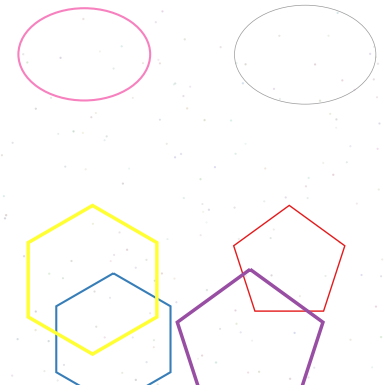[{"shape": "pentagon", "thickness": 1, "radius": 0.76, "center": [0.751, 0.315]}, {"shape": "hexagon", "thickness": 1.5, "radius": 0.86, "center": [0.295, 0.119]}, {"shape": "pentagon", "thickness": 2.5, "radius": 0.99, "center": [0.65, 0.102]}, {"shape": "hexagon", "thickness": 2.5, "radius": 0.96, "center": [0.24, 0.273]}, {"shape": "oval", "thickness": 1.5, "radius": 0.86, "center": [0.219, 0.859]}, {"shape": "oval", "thickness": 0.5, "radius": 0.92, "center": [0.793, 0.858]}]